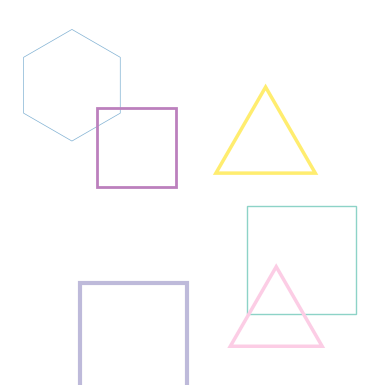[{"shape": "square", "thickness": 1, "radius": 0.71, "center": [0.783, 0.325]}, {"shape": "square", "thickness": 3, "radius": 0.69, "center": [0.347, 0.128]}, {"shape": "hexagon", "thickness": 0.5, "radius": 0.72, "center": [0.187, 0.779]}, {"shape": "triangle", "thickness": 2.5, "radius": 0.69, "center": [0.717, 0.169]}, {"shape": "square", "thickness": 2, "radius": 0.51, "center": [0.355, 0.617]}, {"shape": "triangle", "thickness": 2.5, "radius": 0.75, "center": [0.69, 0.625]}]